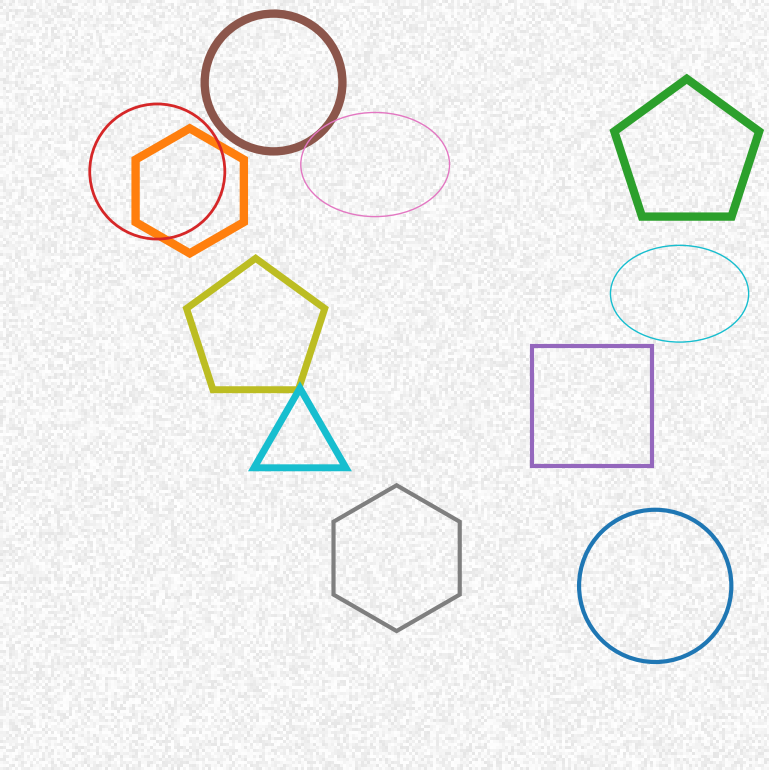[{"shape": "circle", "thickness": 1.5, "radius": 0.49, "center": [0.851, 0.239]}, {"shape": "hexagon", "thickness": 3, "radius": 0.41, "center": [0.246, 0.752]}, {"shape": "pentagon", "thickness": 3, "radius": 0.49, "center": [0.892, 0.799]}, {"shape": "circle", "thickness": 1, "radius": 0.44, "center": [0.204, 0.777]}, {"shape": "square", "thickness": 1.5, "radius": 0.39, "center": [0.769, 0.473]}, {"shape": "circle", "thickness": 3, "radius": 0.45, "center": [0.355, 0.893]}, {"shape": "oval", "thickness": 0.5, "radius": 0.48, "center": [0.487, 0.786]}, {"shape": "hexagon", "thickness": 1.5, "radius": 0.47, "center": [0.515, 0.275]}, {"shape": "pentagon", "thickness": 2.5, "radius": 0.47, "center": [0.332, 0.57]}, {"shape": "triangle", "thickness": 2.5, "radius": 0.34, "center": [0.39, 0.427]}, {"shape": "oval", "thickness": 0.5, "radius": 0.45, "center": [0.883, 0.619]}]